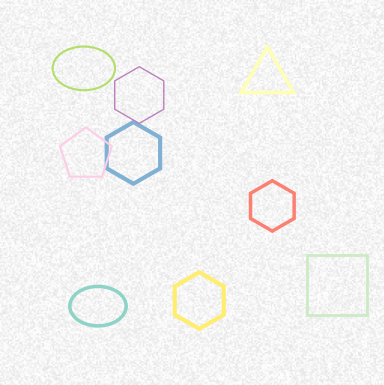[{"shape": "oval", "thickness": 2.5, "radius": 0.37, "center": [0.255, 0.205]}, {"shape": "triangle", "thickness": 2.5, "radius": 0.4, "center": [0.694, 0.799]}, {"shape": "hexagon", "thickness": 2.5, "radius": 0.33, "center": [0.707, 0.465]}, {"shape": "hexagon", "thickness": 3, "radius": 0.4, "center": [0.347, 0.603]}, {"shape": "oval", "thickness": 1.5, "radius": 0.41, "center": [0.218, 0.822]}, {"shape": "pentagon", "thickness": 1.5, "radius": 0.35, "center": [0.223, 0.598]}, {"shape": "hexagon", "thickness": 1, "radius": 0.37, "center": [0.362, 0.753]}, {"shape": "square", "thickness": 2, "radius": 0.39, "center": [0.876, 0.26]}, {"shape": "hexagon", "thickness": 3, "radius": 0.37, "center": [0.517, 0.219]}]